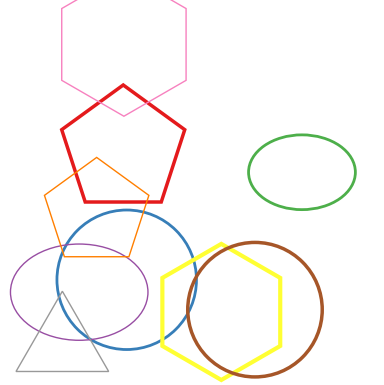[{"shape": "pentagon", "thickness": 2.5, "radius": 0.84, "center": [0.32, 0.611]}, {"shape": "circle", "thickness": 2, "radius": 0.91, "center": [0.329, 0.273]}, {"shape": "oval", "thickness": 2, "radius": 0.69, "center": [0.784, 0.553]}, {"shape": "oval", "thickness": 1, "radius": 0.89, "center": [0.206, 0.241]}, {"shape": "pentagon", "thickness": 1, "radius": 0.71, "center": [0.251, 0.449]}, {"shape": "hexagon", "thickness": 3, "radius": 0.88, "center": [0.575, 0.19]}, {"shape": "circle", "thickness": 2.5, "radius": 0.87, "center": [0.662, 0.196]}, {"shape": "hexagon", "thickness": 1, "radius": 0.93, "center": [0.322, 0.885]}, {"shape": "triangle", "thickness": 1, "radius": 0.69, "center": [0.162, 0.105]}]